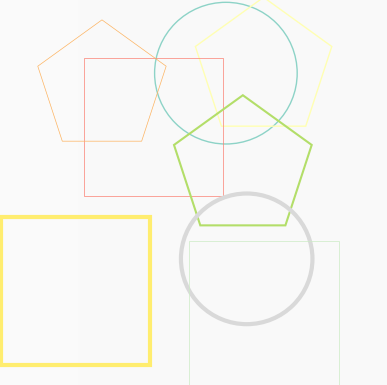[{"shape": "circle", "thickness": 1, "radius": 0.92, "center": [0.583, 0.81]}, {"shape": "pentagon", "thickness": 1, "radius": 0.93, "center": [0.68, 0.822]}, {"shape": "square", "thickness": 0.5, "radius": 0.9, "center": [0.396, 0.67]}, {"shape": "pentagon", "thickness": 0.5, "radius": 0.87, "center": [0.263, 0.774]}, {"shape": "pentagon", "thickness": 1.5, "radius": 0.93, "center": [0.627, 0.566]}, {"shape": "circle", "thickness": 3, "radius": 0.85, "center": [0.637, 0.328]}, {"shape": "square", "thickness": 0.5, "radius": 0.97, "center": [0.682, 0.179]}, {"shape": "square", "thickness": 3, "radius": 0.96, "center": [0.195, 0.244]}]